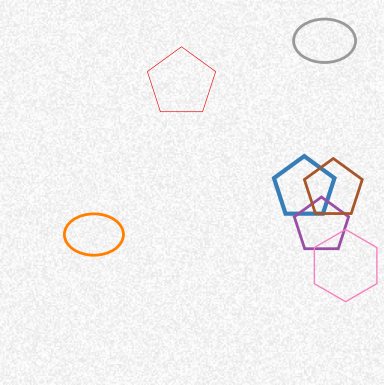[{"shape": "pentagon", "thickness": 0.5, "radius": 0.47, "center": [0.471, 0.785]}, {"shape": "pentagon", "thickness": 3, "radius": 0.41, "center": [0.79, 0.512]}, {"shape": "pentagon", "thickness": 2, "radius": 0.37, "center": [0.835, 0.414]}, {"shape": "oval", "thickness": 2, "radius": 0.38, "center": [0.244, 0.391]}, {"shape": "pentagon", "thickness": 2, "radius": 0.4, "center": [0.866, 0.509]}, {"shape": "hexagon", "thickness": 1, "radius": 0.47, "center": [0.898, 0.31]}, {"shape": "oval", "thickness": 2, "radius": 0.4, "center": [0.843, 0.894]}]